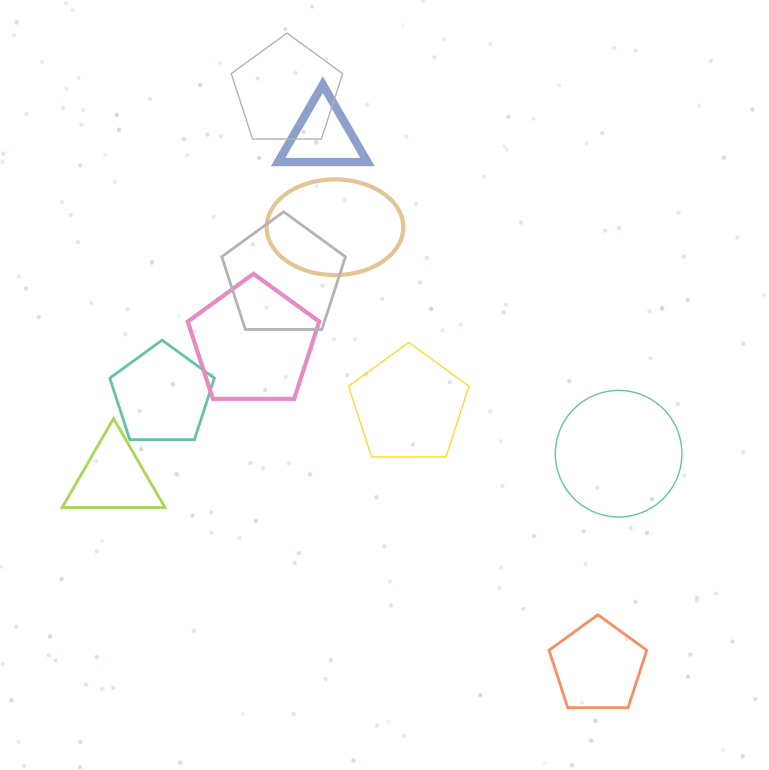[{"shape": "circle", "thickness": 0.5, "radius": 0.41, "center": [0.803, 0.411]}, {"shape": "pentagon", "thickness": 1, "radius": 0.36, "center": [0.211, 0.487]}, {"shape": "pentagon", "thickness": 1, "radius": 0.33, "center": [0.776, 0.135]}, {"shape": "triangle", "thickness": 3, "radius": 0.34, "center": [0.419, 0.823]}, {"shape": "pentagon", "thickness": 1.5, "radius": 0.45, "center": [0.329, 0.555]}, {"shape": "triangle", "thickness": 1, "radius": 0.39, "center": [0.147, 0.379]}, {"shape": "pentagon", "thickness": 0.5, "radius": 0.41, "center": [0.531, 0.473]}, {"shape": "oval", "thickness": 1.5, "radius": 0.44, "center": [0.435, 0.705]}, {"shape": "pentagon", "thickness": 0.5, "radius": 0.38, "center": [0.373, 0.881]}, {"shape": "pentagon", "thickness": 1, "radius": 0.42, "center": [0.368, 0.64]}]